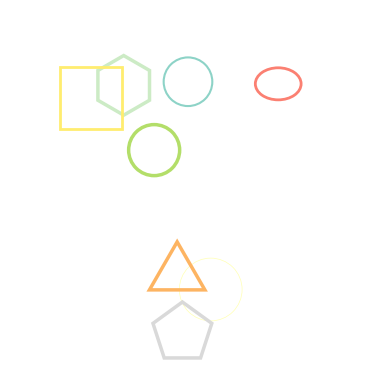[{"shape": "circle", "thickness": 1.5, "radius": 0.32, "center": [0.488, 0.788]}, {"shape": "circle", "thickness": 0.5, "radius": 0.41, "center": [0.547, 0.248]}, {"shape": "oval", "thickness": 2, "radius": 0.3, "center": [0.723, 0.782]}, {"shape": "triangle", "thickness": 2.5, "radius": 0.42, "center": [0.46, 0.289]}, {"shape": "circle", "thickness": 2.5, "radius": 0.33, "center": [0.4, 0.61]}, {"shape": "pentagon", "thickness": 2.5, "radius": 0.4, "center": [0.474, 0.135]}, {"shape": "hexagon", "thickness": 2.5, "radius": 0.39, "center": [0.321, 0.778]}, {"shape": "square", "thickness": 2, "radius": 0.4, "center": [0.236, 0.746]}]